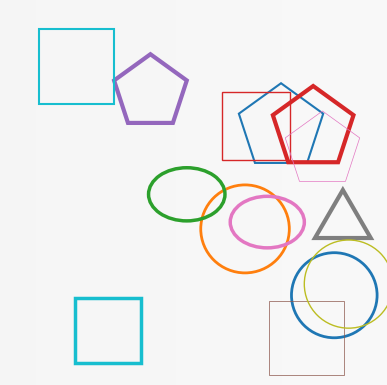[{"shape": "pentagon", "thickness": 1.5, "radius": 0.57, "center": [0.725, 0.669]}, {"shape": "circle", "thickness": 2, "radius": 0.55, "center": [0.863, 0.233]}, {"shape": "circle", "thickness": 2, "radius": 0.57, "center": [0.632, 0.405]}, {"shape": "oval", "thickness": 2.5, "radius": 0.49, "center": [0.482, 0.495]}, {"shape": "pentagon", "thickness": 3, "radius": 0.55, "center": [0.808, 0.667]}, {"shape": "square", "thickness": 1, "radius": 0.44, "center": [0.661, 0.672]}, {"shape": "pentagon", "thickness": 3, "radius": 0.49, "center": [0.388, 0.761]}, {"shape": "square", "thickness": 0.5, "radius": 0.48, "center": [0.79, 0.122]}, {"shape": "oval", "thickness": 2.5, "radius": 0.48, "center": [0.69, 0.423]}, {"shape": "pentagon", "thickness": 0.5, "radius": 0.5, "center": [0.832, 0.611]}, {"shape": "triangle", "thickness": 3, "radius": 0.42, "center": [0.885, 0.423]}, {"shape": "circle", "thickness": 1, "radius": 0.57, "center": [0.9, 0.262]}, {"shape": "square", "thickness": 1.5, "radius": 0.49, "center": [0.198, 0.827]}, {"shape": "square", "thickness": 2.5, "radius": 0.43, "center": [0.279, 0.142]}]